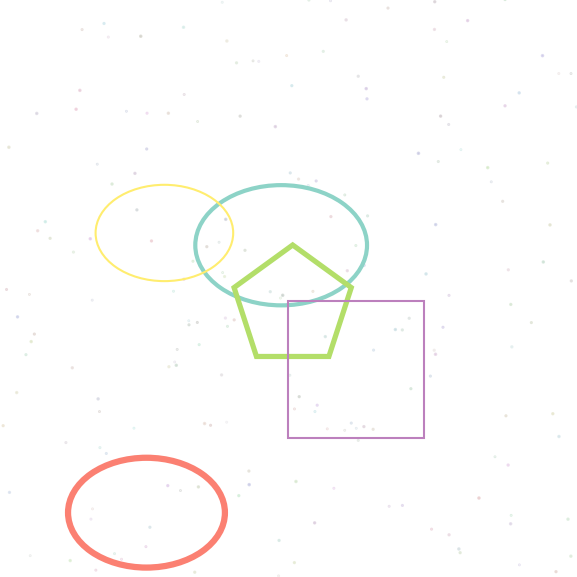[{"shape": "oval", "thickness": 2, "radius": 0.74, "center": [0.487, 0.574]}, {"shape": "oval", "thickness": 3, "radius": 0.68, "center": [0.254, 0.111]}, {"shape": "pentagon", "thickness": 2.5, "radius": 0.53, "center": [0.507, 0.468]}, {"shape": "square", "thickness": 1, "radius": 0.59, "center": [0.616, 0.359]}, {"shape": "oval", "thickness": 1, "radius": 0.6, "center": [0.285, 0.596]}]